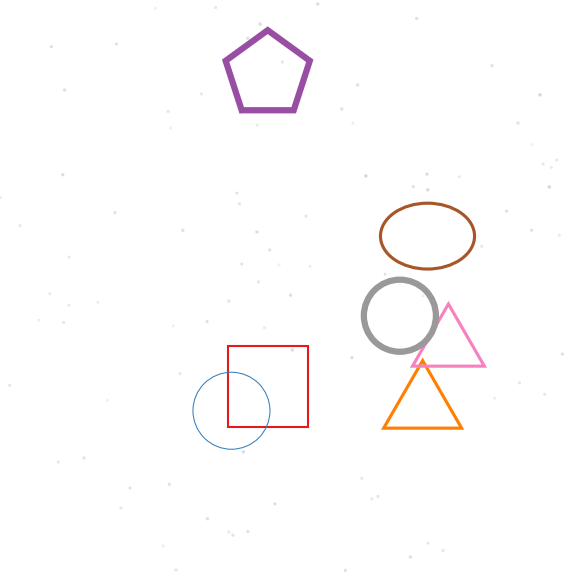[{"shape": "square", "thickness": 1, "radius": 0.35, "center": [0.464, 0.33]}, {"shape": "circle", "thickness": 0.5, "radius": 0.33, "center": [0.401, 0.288]}, {"shape": "pentagon", "thickness": 3, "radius": 0.38, "center": [0.464, 0.87]}, {"shape": "triangle", "thickness": 1.5, "radius": 0.39, "center": [0.732, 0.297]}, {"shape": "oval", "thickness": 1.5, "radius": 0.41, "center": [0.74, 0.59]}, {"shape": "triangle", "thickness": 1.5, "radius": 0.36, "center": [0.777, 0.401]}, {"shape": "circle", "thickness": 3, "radius": 0.31, "center": [0.692, 0.452]}]